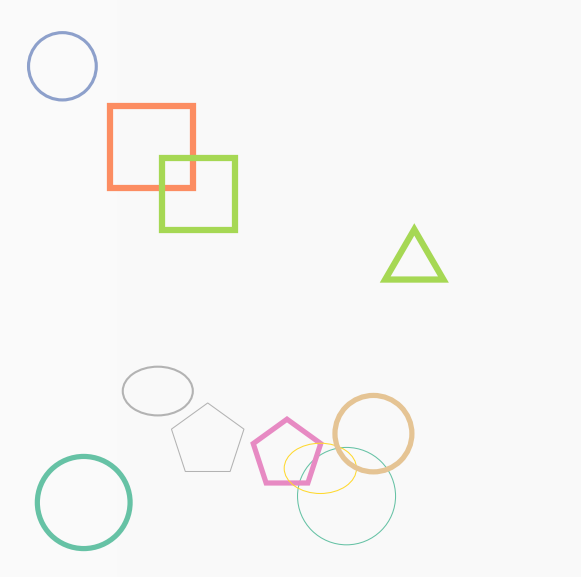[{"shape": "circle", "thickness": 0.5, "radius": 0.42, "center": [0.596, 0.14]}, {"shape": "circle", "thickness": 2.5, "radius": 0.4, "center": [0.144, 0.129]}, {"shape": "square", "thickness": 3, "radius": 0.36, "center": [0.26, 0.744]}, {"shape": "circle", "thickness": 1.5, "radius": 0.29, "center": [0.107, 0.884]}, {"shape": "pentagon", "thickness": 2.5, "radius": 0.31, "center": [0.494, 0.212]}, {"shape": "square", "thickness": 3, "radius": 0.31, "center": [0.341, 0.663]}, {"shape": "triangle", "thickness": 3, "radius": 0.29, "center": [0.713, 0.544]}, {"shape": "oval", "thickness": 0.5, "radius": 0.31, "center": [0.551, 0.188]}, {"shape": "circle", "thickness": 2.5, "radius": 0.33, "center": [0.642, 0.248]}, {"shape": "oval", "thickness": 1, "radius": 0.3, "center": [0.271, 0.322]}, {"shape": "pentagon", "thickness": 0.5, "radius": 0.33, "center": [0.357, 0.236]}]